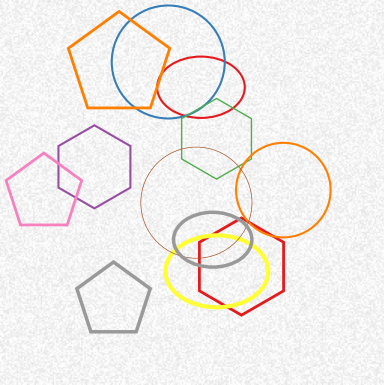[{"shape": "hexagon", "thickness": 2, "radius": 0.63, "center": [0.627, 0.308]}, {"shape": "oval", "thickness": 1.5, "radius": 0.57, "center": [0.522, 0.773]}, {"shape": "circle", "thickness": 1.5, "radius": 0.73, "center": [0.437, 0.839]}, {"shape": "hexagon", "thickness": 1, "radius": 0.52, "center": [0.562, 0.64]}, {"shape": "hexagon", "thickness": 1.5, "radius": 0.54, "center": [0.245, 0.567]}, {"shape": "pentagon", "thickness": 2, "radius": 0.69, "center": [0.309, 0.832]}, {"shape": "circle", "thickness": 1.5, "radius": 0.61, "center": [0.736, 0.506]}, {"shape": "oval", "thickness": 3, "radius": 0.67, "center": [0.563, 0.295]}, {"shape": "circle", "thickness": 0.5, "radius": 0.72, "center": [0.51, 0.474]}, {"shape": "pentagon", "thickness": 2, "radius": 0.52, "center": [0.114, 0.499]}, {"shape": "oval", "thickness": 2.5, "radius": 0.51, "center": [0.552, 0.377]}, {"shape": "pentagon", "thickness": 2.5, "radius": 0.5, "center": [0.295, 0.219]}]